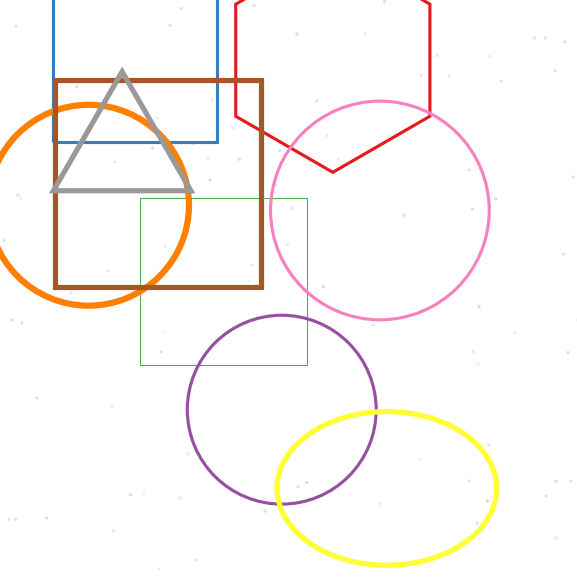[{"shape": "hexagon", "thickness": 1.5, "radius": 0.97, "center": [0.576, 0.895]}, {"shape": "square", "thickness": 1.5, "radius": 0.71, "center": [0.234, 0.895]}, {"shape": "square", "thickness": 0.5, "radius": 0.72, "center": [0.387, 0.511]}, {"shape": "circle", "thickness": 1.5, "radius": 0.82, "center": [0.488, 0.29]}, {"shape": "circle", "thickness": 3, "radius": 0.87, "center": [0.153, 0.644]}, {"shape": "oval", "thickness": 2.5, "radius": 0.95, "center": [0.67, 0.153]}, {"shape": "square", "thickness": 2.5, "radius": 0.89, "center": [0.274, 0.681]}, {"shape": "circle", "thickness": 1.5, "radius": 0.95, "center": [0.658, 0.635]}, {"shape": "triangle", "thickness": 2.5, "radius": 0.69, "center": [0.211, 0.738]}]